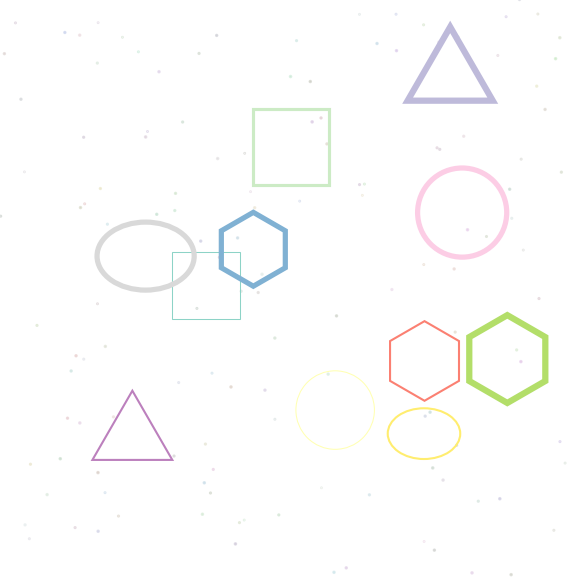[{"shape": "square", "thickness": 0.5, "radius": 0.29, "center": [0.356, 0.505]}, {"shape": "circle", "thickness": 0.5, "radius": 0.34, "center": [0.58, 0.289]}, {"shape": "triangle", "thickness": 3, "radius": 0.43, "center": [0.78, 0.867]}, {"shape": "hexagon", "thickness": 1, "radius": 0.34, "center": [0.735, 0.374]}, {"shape": "hexagon", "thickness": 2.5, "radius": 0.32, "center": [0.439, 0.567]}, {"shape": "hexagon", "thickness": 3, "radius": 0.38, "center": [0.878, 0.377]}, {"shape": "circle", "thickness": 2.5, "radius": 0.39, "center": [0.8, 0.631]}, {"shape": "oval", "thickness": 2.5, "radius": 0.42, "center": [0.252, 0.556]}, {"shape": "triangle", "thickness": 1, "radius": 0.4, "center": [0.229, 0.243]}, {"shape": "square", "thickness": 1.5, "radius": 0.33, "center": [0.503, 0.745]}, {"shape": "oval", "thickness": 1, "radius": 0.31, "center": [0.734, 0.248]}]